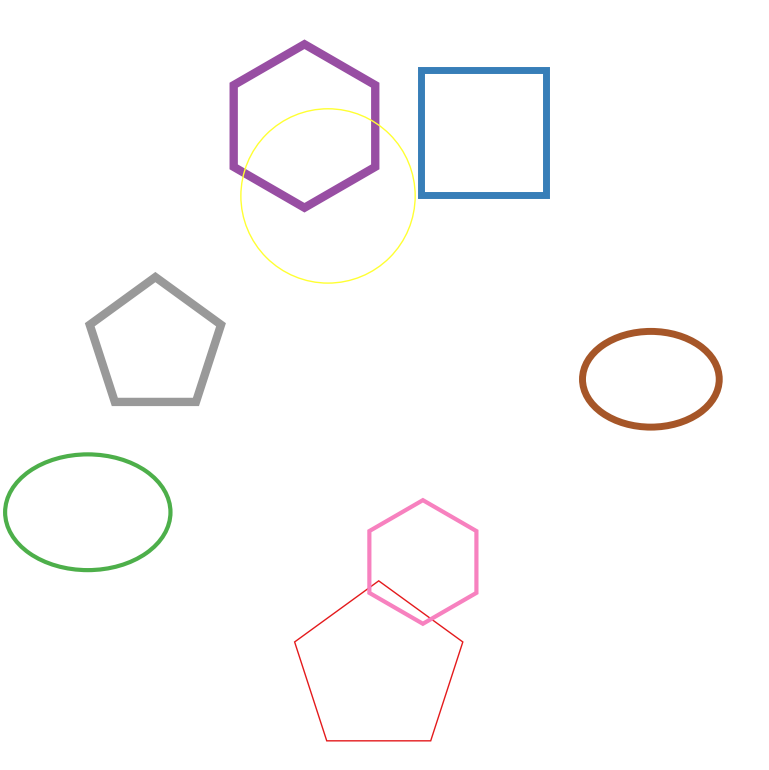[{"shape": "pentagon", "thickness": 0.5, "radius": 0.57, "center": [0.492, 0.131]}, {"shape": "square", "thickness": 2.5, "radius": 0.41, "center": [0.628, 0.828]}, {"shape": "oval", "thickness": 1.5, "radius": 0.54, "center": [0.114, 0.335]}, {"shape": "hexagon", "thickness": 3, "radius": 0.53, "center": [0.395, 0.836]}, {"shape": "circle", "thickness": 0.5, "radius": 0.57, "center": [0.426, 0.746]}, {"shape": "oval", "thickness": 2.5, "radius": 0.44, "center": [0.845, 0.507]}, {"shape": "hexagon", "thickness": 1.5, "radius": 0.4, "center": [0.549, 0.27]}, {"shape": "pentagon", "thickness": 3, "radius": 0.45, "center": [0.202, 0.551]}]